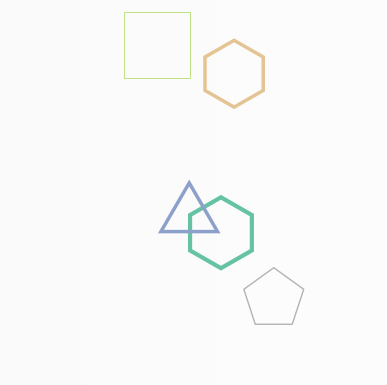[{"shape": "hexagon", "thickness": 3, "radius": 0.46, "center": [0.57, 0.395]}, {"shape": "triangle", "thickness": 2.5, "radius": 0.42, "center": [0.488, 0.441]}, {"shape": "square", "thickness": 0.5, "radius": 0.43, "center": [0.404, 0.883]}, {"shape": "hexagon", "thickness": 2.5, "radius": 0.43, "center": [0.604, 0.808]}, {"shape": "pentagon", "thickness": 1, "radius": 0.41, "center": [0.706, 0.223]}]